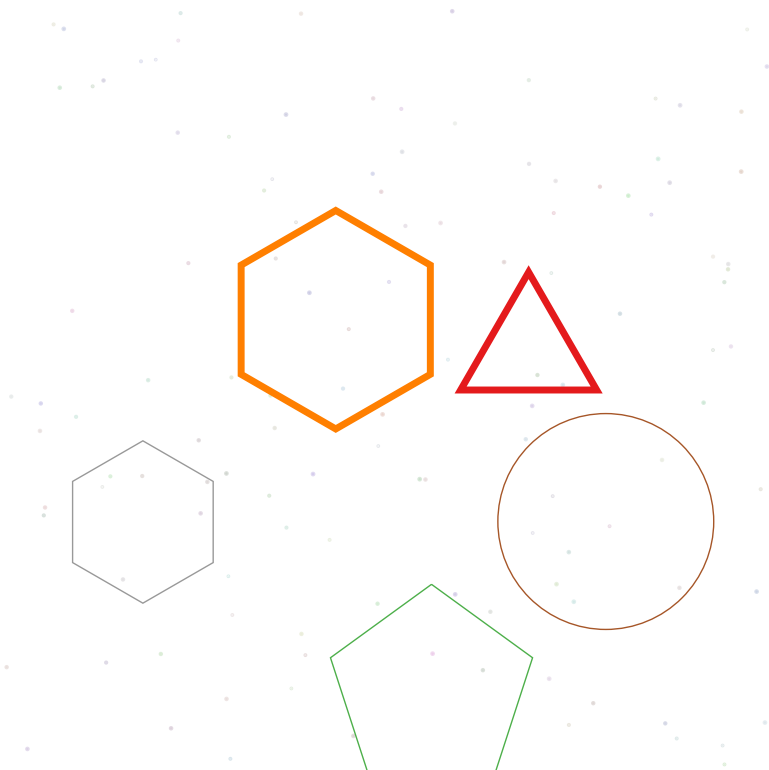[{"shape": "triangle", "thickness": 2.5, "radius": 0.51, "center": [0.687, 0.545]}, {"shape": "pentagon", "thickness": 0.5, "radius": 0.69, "center": [0.56, 0.103]}, {"shape": "hexagon", "thickness": 2.5, "radius": 0.71, "center": [0.436, 0.585]}, {"shape": "circle", "thickness": 0.5, "radius": 0.7, "center": [0.787, 0.323]}, {"shape": "hexagon", "thickness": 0.5, "radius": 0.53, "center": [0.186, 0.322]}]